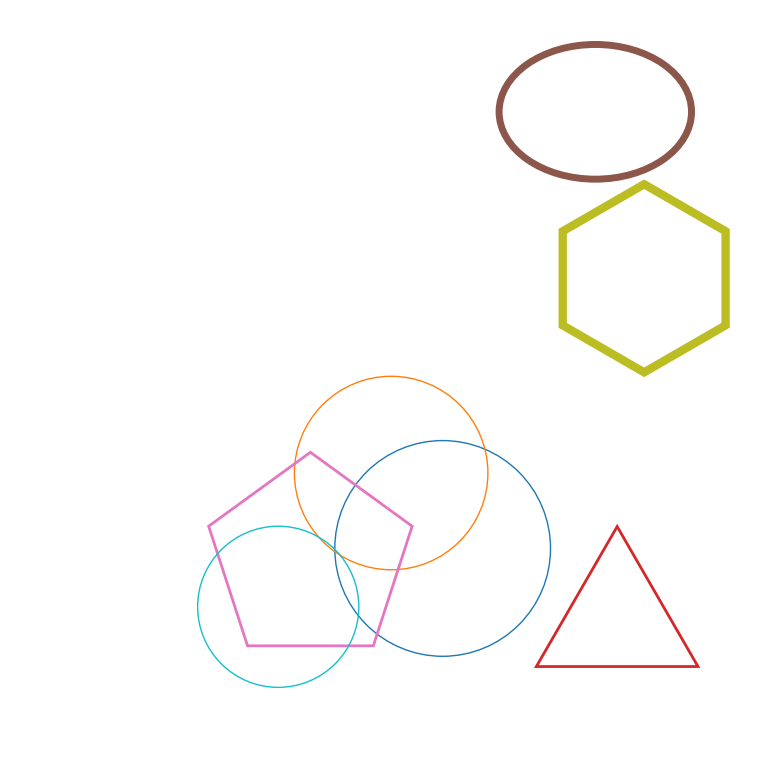[{"shape": "circle", "thickness": 0.5, "radius": 0.7, "center": [0.575, 0.288]}, {"shape": "circle", "thickness": 0.5, "radius": 0.63, "center": [0.508, 0.386]}, {"shape": "triangle", "thickness": 1, "radius": 0.61, "center": [0.802, 0.195]}, {"shape": "oval", "thickness": 2.5, "radius": 0.62, "center": [0.773, 0.855]}, {"shape": "pentagon", "thickness": 1, "radius": 0.69, "center": [0.403, 0.274]}, {"shape": "hexagon", "thickness": 3, "radius": 0.61, "center": [0.837, 0.639]}, {"shape": "circle", "thickness": 0.5, "radius": 0.52, "center": [0.361, 0.212]}]